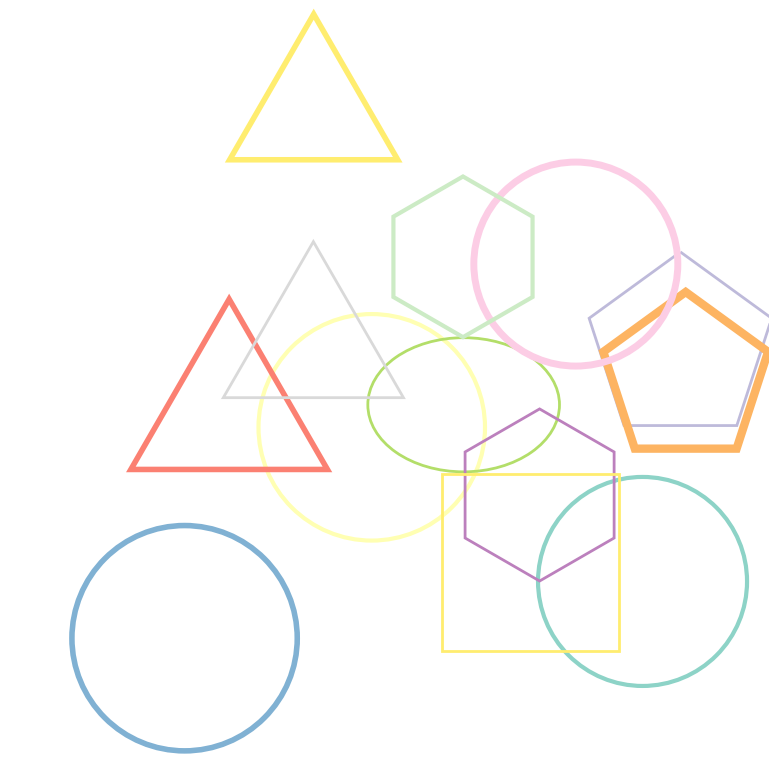[{"shape": "circle", "thickness": 1.5, "radius": 0.68, "center": [0.834, 0.245]}, {"shape": "circle", "thickness": 1.5, "radius": 0.74, "center": [0.483, 0.445]}, {"shape": "pentagon", "thickness": 1, "radius": 0.62, "center": [0.884, 0.548]}, {"shape": "triangle", "thickness": 2, "radius": 0.74, "center": [0.298, 0.464]}, {"shape": "circle", "thickness": 2, "radius": 0.73, "center": [0.24, 0.171]}, {"shape": "pentagon", "thickness": 3, "radius": 0.56, "center": [0.891, 0.508]}, {"shape": "oval", "thickness": 1, "radius": 0.62, "center": [0.602, 0.474]}, {"shape": "circle", "thickness": 2.5, "radius": 0.66, "center": [0.748, 0.657]}, {"shape": "triangle", "thickness": 1, "radius": 0.68, "center": [0.407, 0.551]}, {"shape": "hexagon", "thickness": 1, "radius": 0.56, "center": [0.701, 0.357]}, {"shape": "hexagon", "thickness": 1.5, "radius": 0.52, "center": [0.601, 0.666]}, {"shape": "square", "thickness": 1, "radius": 0.58, "center": [0.689, 0.269]}, {"shape": "triangle", "thickness": 2, "radius": 0.63, "center": [0.407, 0.856]}]